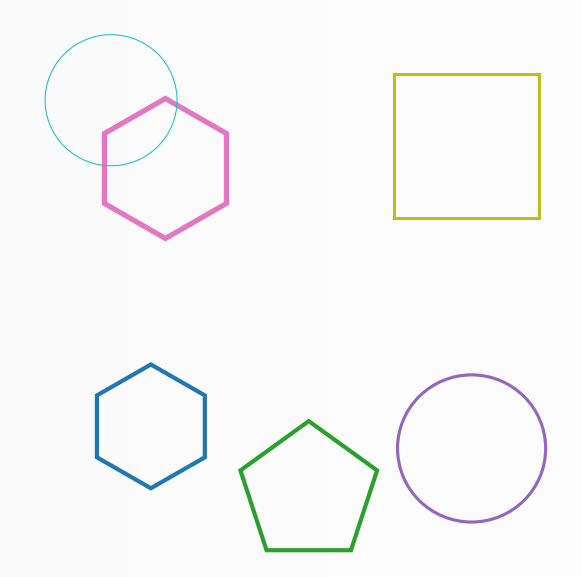[{"shape": "hexagon", "thickness": 2, "radius": 0.54, "center": [0.26, 0.261]}, {"shape": "pentagon", "thickness": 2, "radius": 0.62, "center": [0.531, 0.146]}, {"shape": "circle", "thickness": 1.5, "radius": 0.64, "center": [0.811, 0.223]}, {"shape": "hexagon", "thickness": 2.5, "radius": 0.61, "center": [0.285, 0.707]}, {"shape": "square", "thickness": 1.5, "radius": 0.62, "center": [0.803, 0.746]}, {"shape": "circle", "thickness": 0.5, "radius": 0.57, "center": [0.191, 0.826]}]